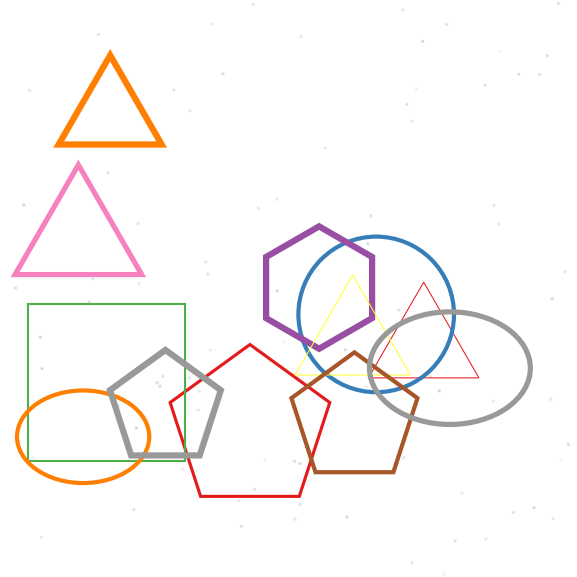[{"shape": "pentagon", "thickness": 1.5, "radius": 0.73, "center": [0.433, 0.257]}, {"shape": "triangle", "thickness": 0.5, "radius": 0.55, "center": [0.734, 0.4]}, {"shape": "circle", "thickness": 2, "radius": 0.67, "center": [0.651, 0.455]}, {"shape": "square", "thickness": 1, "radius": 0.68, "center": [0.184, 0.336]}, {"shape": "hexagon", "thickness": 3, "radius": 0.53, "center": [0.553, 0.501]}, {"shape": "triangle", "thickness": 3, "radius": 0.52, "center": [0.191, 0.8]}, {"shape": "oval", "thickness": 2, "radius": 0.57, "center": [0.144, 0.243]}, {"shape": "triangle", "thickness": 0.5, "radius": 0.58, "center": [0.611, 0.407]}, {"shape": "pentagon", "thickness": 2, "radius": 0.57, "center": [0.614, 0.274]}, {"shape": "triangle", "thickness": 2.5, "radius": 0.63, "center": [0.136, 0.587]}, {"shape": "oval", "thickness": 2.5, "radius": 0.7, "center": [0.779, 0.362]}, {"shape": "pentagon", "thickness": 3, "radius": 0.5, "center": [0.286, 0.292]}]